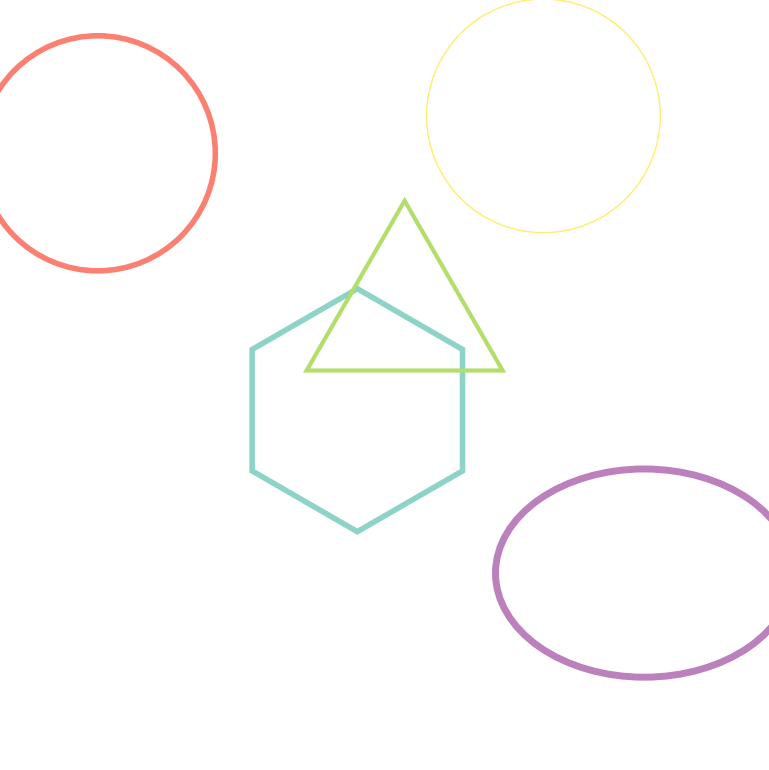[{"shape": "hexagon", "thickness": 2, "radius": 0.79, "center": [0.464, 0.467]}, {"shape": "circle", "thickness": 2, "radius": 0.76, "center": [0.127, 0.801]}, {"shape": "triangle", "thickness": 1.5, "radius": 0.73, "center": [0.525, 0.592]}, {"shape": "oval", "thickness": 2.5, "radius": 0.97, "center": [0.837, 0.256]}, {"shape": "circle", "thickness": 0.5, "radius": 0.76, "center": [0.706, 0.849]}]